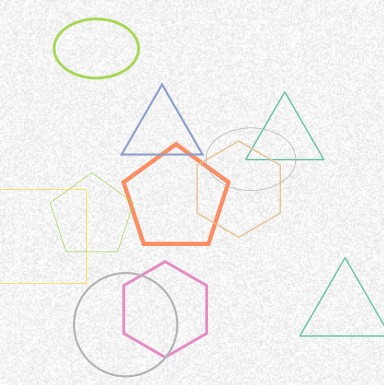[{"shape": "triangle", "thickness": 1, "radius": 0.59, "center": [0.74, 0.644]}, {"shape": "triangle", "thickness": 1, "radius": 0.68, "center": [0.896, 0.195]}, {"shape": "pentagon", "thickness": 3, "radius": 0.72, "center": [0.457, 0.482]}, {"shape": "triangle", "thickness": 1.5, "radius": 0.61, "center": [0.421, 0.659]}, {"shape": "hexagon", "thickness": 2, "radius": 0.62, "center": [0.429, 0.196]}, {"shape": "oval", "thickness": 2, "radius": 0.55, "center": [0.25, 0.874]}, {"shape": "pentagon", "thickness": 0.5, "radius": 0.57, "center": [0.239, 0.438]}, {"shape": "square", "thickness": 0.5, "radius": 0.61, "center": [0.102, 0.388]}, {"shape": "hexagon", "thickness": 1, "radius": 0.62, "center": [0.62, 0.509]}, {"shape": "oval", "thickness": 0.5, "radius": 0.58, "center": [0.652, 0.587]}, {"shape": "circle", "thickness": 1.5, "radius": 0.67, "center": [0.326, 0.157]}]